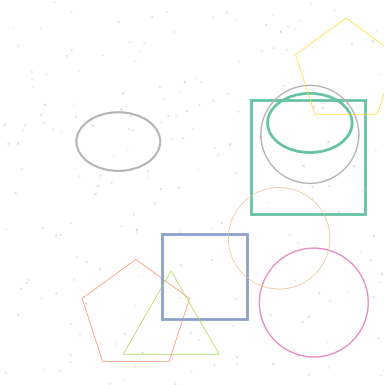[{"shape": "square", "thickness": 2, "radius": 0.74, "center": [0.8, 0.593]}, {"shape": "oval", "thickness": 2, "radius": 0.55, "center": [0.805, 0.681]}, {"shape": "pentagon", "thickness": 0.5, "radius": 0.73, "center": [0.353, 0.179]}, {"shape": "square", "thickness": 2, "radius": 0.55, "center": [0.532, 0.283]}, {"shape": "circle", "thickness": 1, "radius": 0.71, "center": [0.815, 0.214]}, {"shape": "triangle", "thickness": 0.5, "radius": 0.72, "center": [0.445, 0.152]}, {"shape": "pentagon", "thickness": 0.5, "radius": 0.69, "center": [0.899, 0.815]}, {"shape": "circle", "thickness": 0.5, "radius": 0.66, "center": [0.725, 0.381]}, {"shape": "circle", "thickness": 1, "radius": 0.64, "center": [0.805, 0.651]}, {"shape": "oval", "thickness": 1.5, "radius": 0.54, "center": [0.307, 0.632]}]